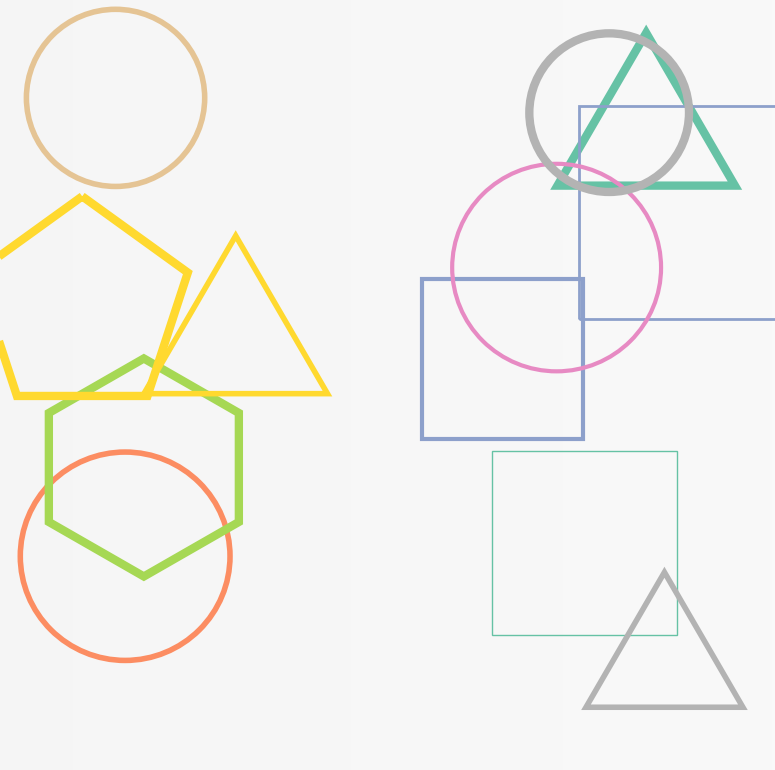[{"shape": "triangle", "thickness": 3, "radius": 0.66, "center": [0.834, 0.825]}, {"shape": "square", "thickness": 0.5, "radius": 0.6, "center": [0.755, 0.295]}, {"shape": "circle", "thickness": 2, "radius": 0.68, "center": [0.161, 0.278]}, {"shape": "square", "thickness": 1, "radius": 0.69, "center": [0.885, 0.724]}, {"shape": "square", "thickness": 1.5, "radius": 0.52, "center": [0.648, 0.534]}, {"shape": "circle", "thickness": 1.5, "radius": 0.67, "center": [0.718, 0.653]}, {"shape": "hexagon", "thickness": 3, "radius": 0.71, "center": [0.186, 0.393]}, {"shape": "triangle", "thickness": 2, "radius": 0.68, "center": [0.304, 0.557]}, {"shape": "pentagon", "thickness": 3, "radius": 0.72, "center": [0.106, 0.602]}, {"shape": "circle", "thickness": 2, "radius": 0.58, "center": [0.149, 0.873]}, {"shape": "triangle", "thickness": 2, "radius": 0.58, "center": [0.857, 0.14]}, {"shape": "circle", "thickness": 3, "radius": 0.52, "center": [0.786, 0.854]}]